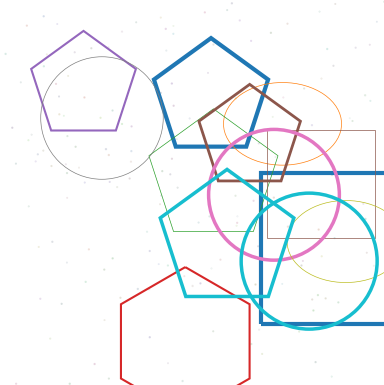[{"shape": "square", "thickness": 3, "radius": 0.98, "center": [0.874, 0.354]}, {"shape": "pentagon", "thickness": 3, "radius": 0.78, "center": [0.548, 0.745]}, {"shape": "oval", "thickness": 0.5, "radius": 0.77, "center": [0.734, 0.678]}, {"shape": "pentagon", "thickness": 0.5, "radius": 0.88, "center": [0.554, 0.541]}, {"shape": "hexagon", "thickness": 1.5, "radius": 0.96, "center": [0.481, 0.113]}, {"shape": "pentagon", "thickness": 1.5, "radius": 0.71, "center": [0.217, 0.777]}, {"shape": "square", "thickness": 0.5, "radius": 0.7, "center": [0.833, 0.522]}, {"shape": "pentagon", "thickness": 2, "radius": 0.69, "center": [0.649, 0.642]}, {"shape": "circle", "thickness": 2.5, "radius": 0.85, "center": [0.712, 0.494]}, {"shape": "circle", "thickness": 0.5, "radius": 0.8, "center": [0.265, 0.693]}, {"shape": "oval", "thickness": 0.5, "radius": 0.76, "center": [0.898, 0.373]}, {"shape": "pentagon", "thickness": 2.5, "radius": 0.91, "center": [0.59, 0.378]}, {"shape": "circle", "thickness": 2.5, "radius": 0.88, "center": [0.803, 0.322]}]